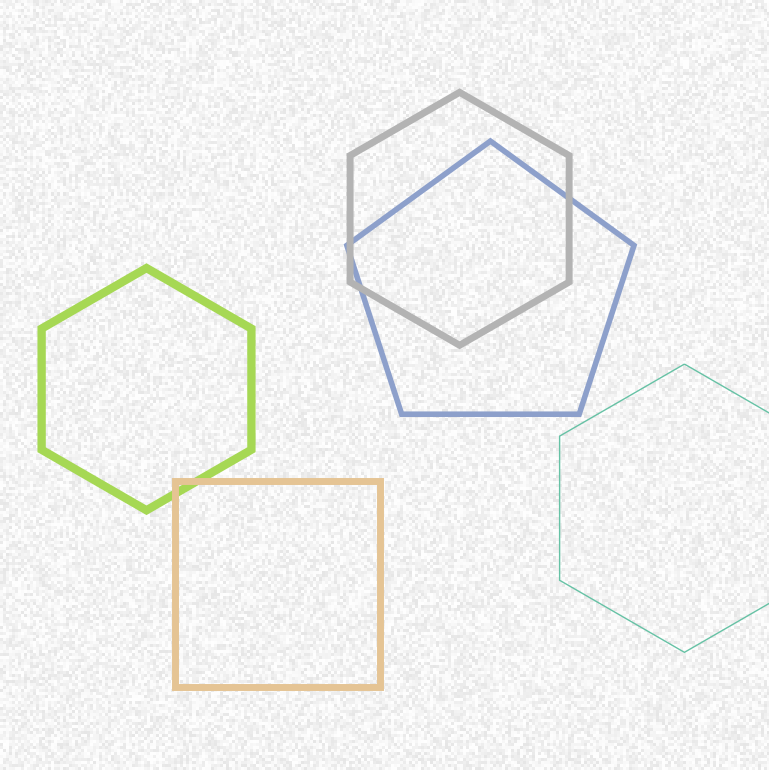[{"shape": "hexagon", "thickness": 0.5, "radius": 0.94, "center": [0.889, 0.34]}, {"shape": "pentagon", "thickness": 2, "radius": 0.98, "center": [0.637, 0.621]}, {"shape": "hexagon", "thickness": 3, "radius": 0.79, "center": [0.19, 0.495]}, {"shape": "square", "thickness": 2.5, "radius": 0.67, "center": [0.361, 0.242]}, {"shape": "hexagon", "thickness": 2.5, "radius": 0.82, "center": [0.597, 0.716]}]